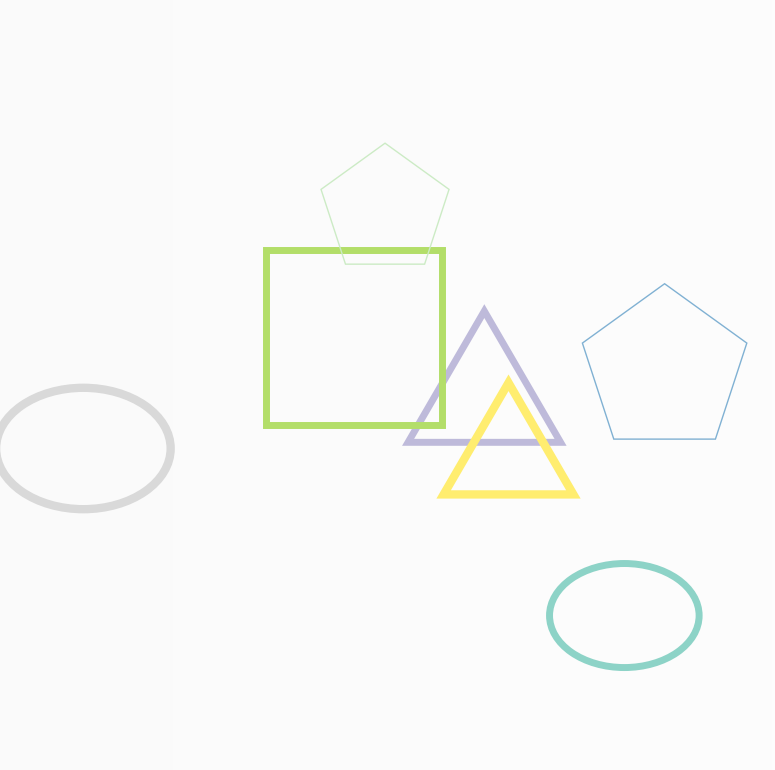[{"shape": "oval", "thickness": 2.5, "radius": 0.48, "center": [0.806, 0.201]}, {"shape": "triangle", "thickness": 2.5, "radius": 0.57, "center": [0.625, 0.482]}, {"shape": "pentagon", "thickness": 0.5, "radius": 0.56, "center": [0.858, 0.52]}, {"shape": "square", "thickness": 2.5, "radius": 0.57, "center": [0.457, 0.562]}, {"shape": "oval", "thickness": 3, "radius": 0.56, "center": [0.108, 0.418]}, {"shape": "pentagon", "thickness": 0.5, "radius": 0.43, "center": [0.497, 0.727]}, {"shape": "triangle", "thickness": 3, "radius": 0.48, "center": [0.656, 0.406]}]